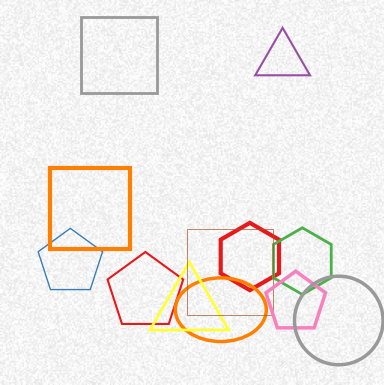[{"shape": "pentagon", "thickness": 1.5, "radius": 0.52, "center": [0.378, 0.242]}, {"shape": "hexagon", "thickness": 3, "radius": 0.44, "center": [0.649, 0.334]}, {"shape": "pentagon", "thickness": 1, "radius": 0.44, "center": [0.183, 0.319]}, {"shape": "hexagon", "thickness": 2, "radius": 0.43, "center": [0.785, 0.322]}, {"shape": "triangle", "thickness": 1.5, "radius": 0.41, "center": [0.734, 0.846]}, {"shape": "square", "thickness": 3, "radius": 0.52, "center": [0.234, 0.458]}, {"shape": "oval", "thickness": 2.5, "radius": 0.59, "center": [0.574, 0.196]}, {"shape": "triangle", "thickness": 2, "radius": 0.59, "center": [0.492, 0.202]}, {"shape": "square", "thickness": 0.5, "radius": 0.56, "center": [0.597, 0.294]}, {"shape": "pentagon", "thickness": 2.5, "radius": 0.41, "center": [0.768, 0.214]}, {"shape": "square", "thickness": 2, "radius": 0.49, "center": [0.309, 0.857]}, {"shape": "circle", "thickness": 2.5, "radius": 0.58, "center": [0.88, 0.168]}]